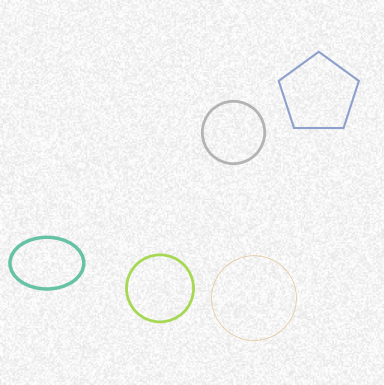[{"shape": "oval", "thickness": 2.5, "radius": 0.48, "center": [0.122, 0.317]}, {"shape": "pentagon", "thickness": 1.5, "radius": 0.55, "center": [0.828, 0.756]}, {"shape": "circle", "thickness": 2, "radius": 0.44, "center": [0.416, 0.251]}, {"shape": "circle", "thickness": 0.5, "radius": 0.55, "center": [0.66, 0.226]}, {"shape": "circle", "thickness": 2, "radius": 0.41, "center": [0.607, 0.656]}]